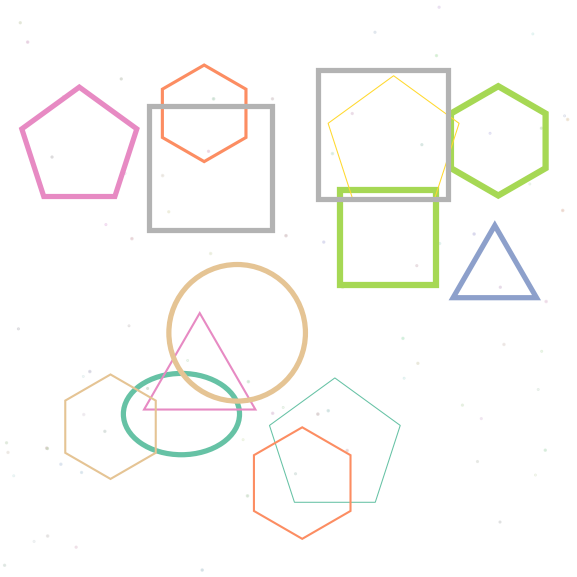[{"shape": "oval", "thickness": 2.5, "radius": 0.5, "center": [0.314, 0.282]}, {"shape": "pentagon", "thickness": 0.5, "radius": 0.6, "center": [0.58, 0.226]}, {"shape": "hexagon", "thickness": 1.5, "radius": 0.42, "center": [0.354, 0.803]}, {"shape": "hexagon", "thickness": 1, "radius": 0.48, "center": [0.523, 0.163]}, {"shape": "triangle", "thickness": 2.5, "radius": 0.42, "center": [0.857, 0.525]}, {"shape": "pentagon", "thickness": 2.5, "radius": 0.52, "center": [0.137, 0.744]}, {"shape": "triangle", "thickness": 1, "radius": 0.56, "center": [0.346, 0.346]}, {"shape": "hexagon", "thickness": 3, "radius": 0.47, "center": [0.863, 0.755]}, {"shape": "square", "thickness": 3, "radius": 0.41, "center": [0.672, 0.587]}, {"shape": "pentagon", "thickness": 0.5, "radius": 0.6, "center": [0.682, 0.749]}, {"shape": "circle", "thickness": 2.5, "radius": 0.59, "center": [0.411, 0.423]}, {"shape": "hexagon", "thickness": 1, "radius": 0.45, "center": [0.191, 0.26]}, {"shape": "square", "thickness": 2.5, "radius": 0.54, "center": [0.364, 0.708]}, {"shape": "square", "thickness": 2.5, "radius": 0.56, "center": [0.663, 0.766]}]